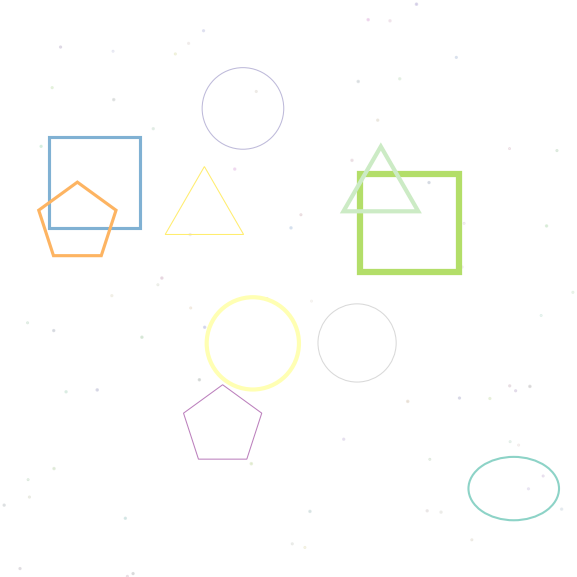[{"shape": "oval", "thickness": 1, "radius": 0.39, "center": [0.89, 0.153]}, {"shape": "circle", "thickness": 2, "radius": 0.4, "center": [0.438, 0.405]}, {"shape": "circle", "thickness": 0.5, "radius": 0.35, "center": [0.421, 0.811]}, {"shape": "square", "thickness": 1.5, "radius": 0.39, "center": [0.164, 0.683]}, {"shape": "pentagon", "thickness": 1.5, "radius": 0.35, "center": [0.134, 0.613]}, {"shape": "square", "thickness": 3, "radius": 0.42, "center": [0.709, 0.614]}, {"shape": "circle", "thickness": 0.5, "radius": 0.34, "center": [0.618, 0.405]}, {"shape": "pentagon", "thickness": 0.5, "radius": 0.36, "center": [0.386, 0.262]}, {"shape": "triangle", "thickness": 2, "radius": 0.37, "center": [0.659, 0.671]}, {"shape": "triangle", "thickness": 0.5, "radius": 0.39, "center": [0.354, 0.632]}]